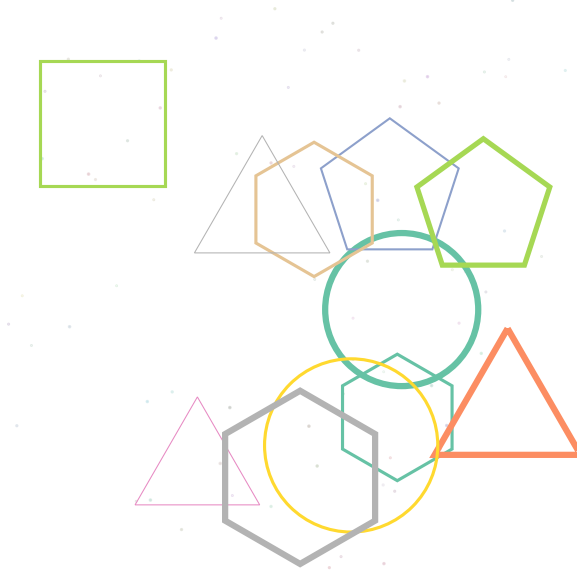[{"shape": "circle", "thickness": 3, "radius": 0.66, "center": [0.696, 0.463]}, {"shape": "hexagon", "thickness": 1.5, "radius": 0.55, "center": [0.688, 0.276]}, {"shape": "triangle", "thickness": 3, "radius": 0.73, "center": [0.879, 0.284]}, {"shape": "pentagon", "thickness": 1, "radius": 0.63, "center": [0.675, 0.669]}, {"shape": "triangle", "thickness": 0.5, "radius": 0.62, "center": [0.342, 0.187]}, {"shape": "square", "thickness": 1.5, "radius": 0.54, "center": [0.177, 0.785]}, {"shape": "pentagon", "thickness": 2.5, "radius": 0.6, "center": [0.837, 0.638]}, {"shape": "circle", "thickness": 1.5, "radius": 0.75, "center": [0.608, 0.228]}, {"shape": "hexagon", "thickness": 1.5, "radius": 0.58, "center": [0.544, 0.637]}, {"shape": "hexagon", "thickness": 3, "radius": 0.75, "center": [0.52, 0.173]}, {"shape": "triangle", "thickness": 0.5, "radius": 0.68, "center": [0.454, 0.629]}]